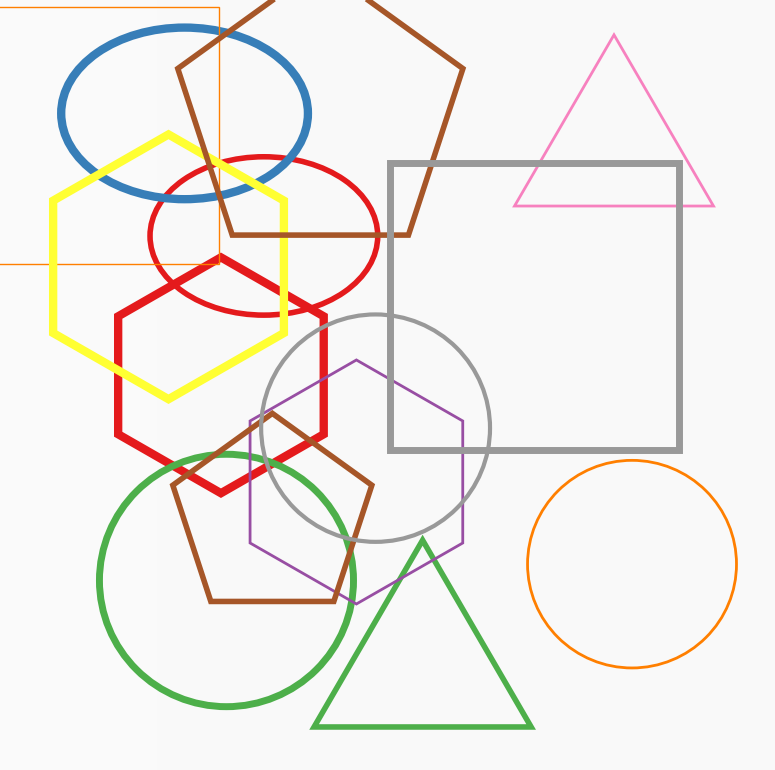[{"shape": "oval", "thickness": 2, "radius": 0.73, "center": [0.34, 0.694]}, {"shape": "hexagon", "thickness": 3, "radius": 0.77, "center": [0.285, 0.513]}, {"shape": "oval", "thickness": 3, "radius": 0.8, "center": [0.238, 0.853]}, {"shape": "circle", "thickness": 2.5, "radius": 0.82, "center": [0.292, 0.246]}, {"shape": "triangle", "thickness": 2, "radius": 0.81, "center": [0.545, 0.137]}, {"shape": "hexagon", "thickness": 1, "radius": 0.79, "center": [0.46, 0.374]}, {"shape": "circle", "thickness": 1, "radius": 0.67, "center": [0.816, 0.267]}, {"shape": "square", "thickness": 0.5, "radius": 0.84, "center": [0.115, 0.824]}, {"shape": "hexagon", "thickness": 3, "radius": 0.86, "center": [0.217, 0.653]}, {"shape": "pentagon", "thickness": 2, "radius": 0.68, "center": [0.351, 0.328]}, {"shape": "pentagon", "thickness": 2, "radius": 0.97, "center": [0.413, 0.851]}, {"shape": "triangle", "thickness": 1, "radius": 0.74, "center": [0.792, 0.807]}, {"shape": "circle", "thickness": 1.5, "radius": 0.74, "center": [0.485, 0.444]}, {"shape": "square", "thickness": 2.5, "radius": 0.93, "center": [0.69, 0.601]}]